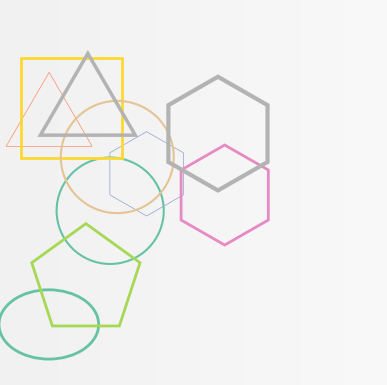[{"shape": "oval", "thickness": 2, "radius": 0.64, "center": [0.126, 0.157]}, {"shape": "circle", "thickness": 1.5, "radius": 0.69, "center": [0.284, 0.453]}, {"shape": "triangle", "thickness": 0.5, "radius": 0.64, "center": [0.127, 0.684]}, {"shape": "hexagon", "thickness": 0.5, "radius": 0.55, "center": [0.378, 0.548]}, {"shape": "hexagon", "thickness": 2, "radius": 0.65, "center": [0.58, 0.493]}, {"shape": "pentagon", "thickness": 2, "radius": 0.73, "center": [0.222, 0.272]}, {"shape": "square", "thickness": 2, "radius": 0.65, "center": [0.184, 0.719]}, {"shape": "circle", "thickness": 1.5, "radius": 0.73, "center": [0.303, 0.592]}, {"shape": "hexagon", "thickness": 3, "radius": 0.74, "center": [0.562, 0.653]}, {"shape": "triangle", "thickness": 2.5, "radius": 0.71, "center": [0.227, 0.72]}]